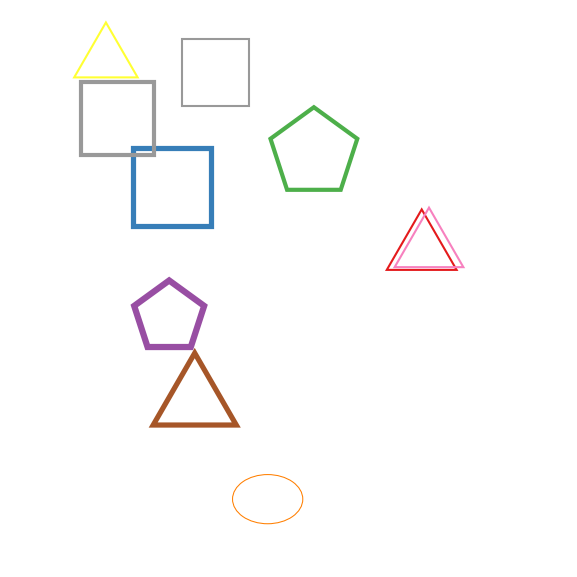[{"shape": "triangle", "thickness": 1, "radius": 0.35, "center": [0.73, 0.567]}, {"shape": "square", "thickness": 2.5, "radius": 0.34, "center": [0.297, 0.675]}, {"shape": "pentagon", "thickness": 2, "radius": 0.4, "center": [0.544, 0.734]}, {"shape": "pentagon", "thickness": 3, "radius": 0.32, "center": [0.293, 0.45]}, {"shape": "oval", "thickness": 0.5, "radius": 0.3, "center": [0.463, 0.135]}, {"shape": "triangle", "thickness": 1, "radius": 0.32, "center": [0.183, 0.897]}, {"shape": "triangle", "thickness": 2.5, "radius": 0.42, "center": [0.337, 0.305]}, {"shape": "triangle", "thickness": 1, "radius": 0.34, "center": [0.743, 0.571]}, {"shape": "square", "thickness": 2, "radius": 0.32, "center": [0.204, 0.794]}, {"shape": "square", "thickness": 1, "radius": 0.29, "center": [0.374, 0.874]}]